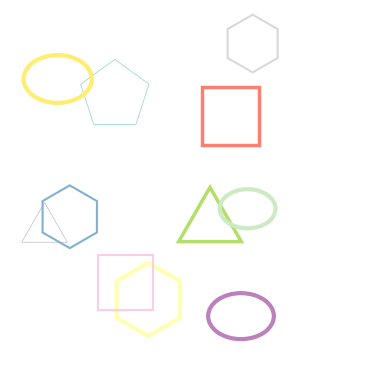[{"shape": "pentagon", "thickness": 0.5, "radius": 0.47, "center": [0.298, 0.752]}, {"shape": "hexagon", "thickness": 3, "radius": 0.48, "center": [0.385, 0.222]}, {"shape": "triangle", "thickness": 0.5, "radius": 0.34, "center": [0.116, 0.405]}, {"shape": "square", "thickness": 2.5, "radius": 0.37, "center": [0.599, 0.699]}, {"shape": "hexagon", "thickness": 1.5, "radius": 0.41, "center": [0.181, 0.437]}, {"shape": "triangle", "thickness": 2.5, "radius": 0.47, "center": [0.545, 0.419]}, {"shape": "square", "thickness": 1.5, "radius": 0.36, "center": [0.326, 0.267]}, {"shape": "hexagon", "thickness": 1.5, "radius": 0.38, "center": [0.656, 0.887]}, {"shape": "oval", "thickness": 3, "radius": 0.43, "center": [0.626, 0.179]}, {"shape": "oval", "thickness": 3, "radius": 0.36, "center": [0.643, 0.458]}, {"shape": "oval", "thickness": 3, "radius": 0.44, "center": [0.15, 0.795]}]